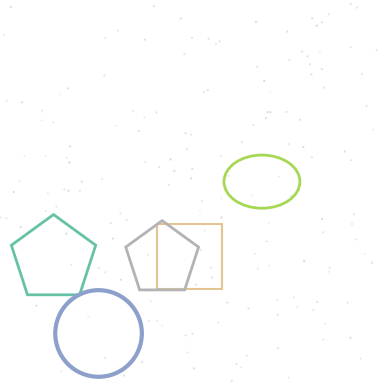[{"shape": "pentagon", "thickness": 2, "radius": 0.58, "center": [0.139, 0.327]}, {"shape": "circle", "thickness": 3, "radius": 0.56, "center": [0.256, 0.134]}, {"shape": "oval", "thickness": 2, "radius": 0.49, "center": [0.68, 0.528]}, {"shape": "square", "thickness": 1.5, "radius": 0.42, "center": [0.492, 0.333]}, {"shape": "pentagon", "thickness": 2, "radius": 0.5, "center": [0.421, 0.327]}]